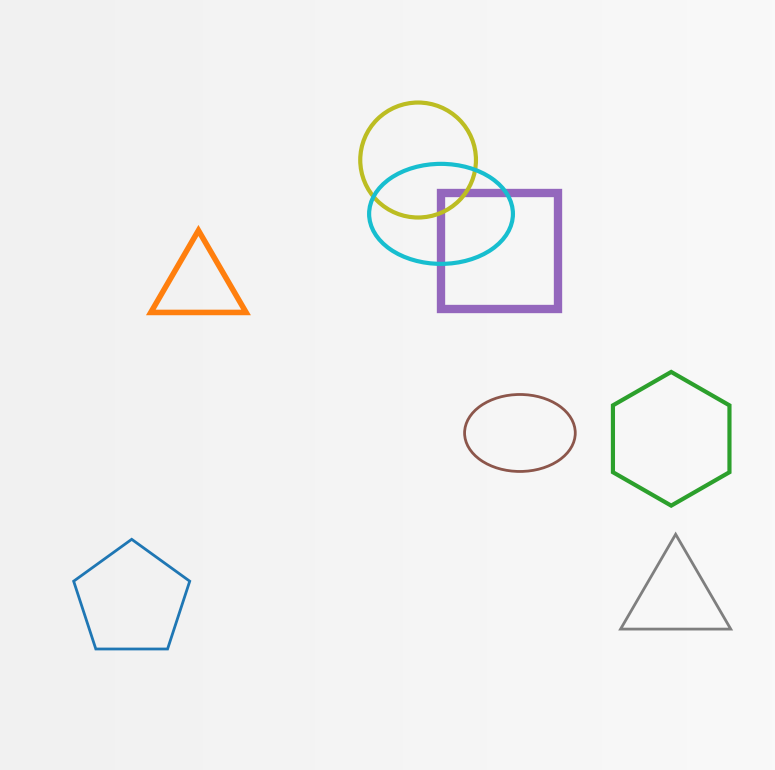[{"shape": "pentagon", "thickness": 1, "radius": 0.39, "center": [0.17, 0.221]}, {"shape": "triangle", "thickness": 2, "radius": 0.35, "center": [0.256, 0.63]}, {"shape": "hexagon", "thickness": 1.5, "radius": 0.43, "center": [0.866, 0.43]}, {"shape": "square", "thickness": 3, "radius": 0.38, "center": [0.645, 0.674]}, {"shape": "oval", "thickness": 1, "radius": 0.36, "center": [0.671, 0.438]}, {"shape": "triangle", "thickness": 1, "radius": 0.41, "center": [0.872, 0.224]}, {"shape": "circle", "thickness": 1.5, "radius": 0.37, "center": [0.539, 0.792]}, {"shape": "oval", "thickness": 1.5, "radius": 0.46, "center": [0.569, 0.722]}]